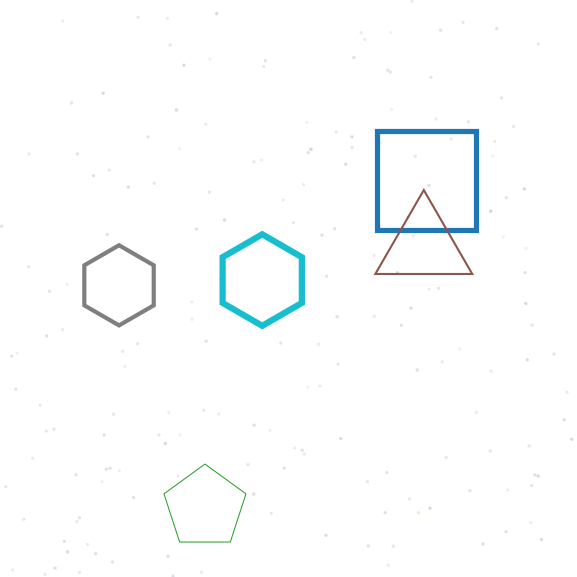[{"shape": "square", "thickness": 2.5, "radius": 0.43, "center": [0.739, 0.686]}, {"shape": "pentagon", "thickness": 0.5, "radius": 0.37, "center": [0.355, 0.121]}, {"shape": "triangle", "thickness": 1, "radius": 0.48, "center": [0.734, 0.573]}, {"shape": "hexagon", "thickness": 2, "radius": 0.35, "center": [0.206, 0.505]}, {"shape": "hexagon", "thickness": 3, "radius": 0.4, "center": [0.454, 0.514]}]